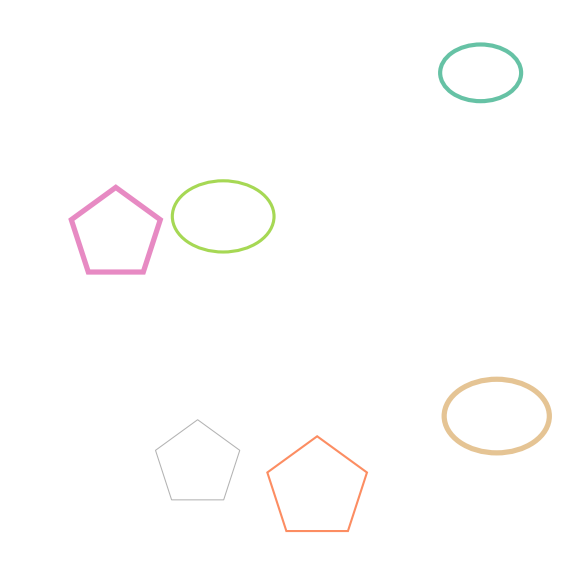[{"shape": "oval", "thickness": 2, "radius": 0.35, "center": [0.832, 0.873]}, {"shape": "pentagon", "thickness": 1, "radius": 0.45, "center": [0.549, 0.153]}, {"shape": "pentagon", "thickness": 2.5, "radius": 0.41, "center": [0.201, 0.594]}, {"shape": "oval", "thickness": 1.5, "radius": 0.44, "center": [0.386, 0.624]}, {"shape": "oval", "thickness": 2.5, "radius": 0.46, "center": [0.86, 0.279]}, {"shape": "pentagon", "thickness": 0.5, "radius": 0.38, "center": [0.342, 0.196]}]